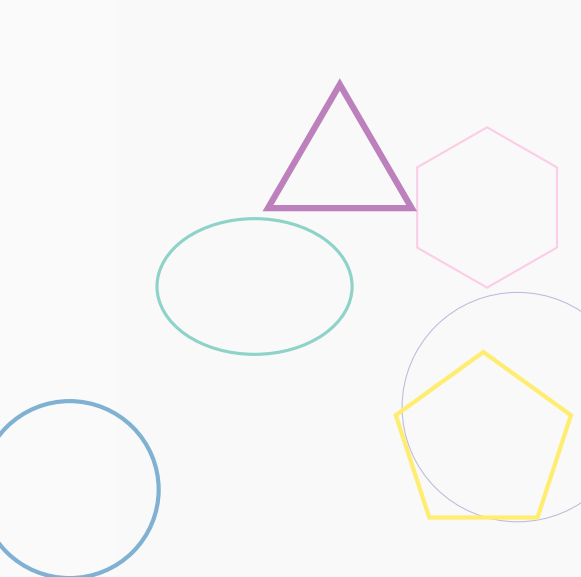[{"shape": "oval", "thickness": 1.5, "radius": 0.84, "center": [0.438, 0.503]}, {"shape": "circle", "thickness": 0.5, "radius": 0.99, "center": [0.89, 0.294]}, {"shape": "circle", "thickness": 2, "radius": 0.77, "center": [0.12, 0.151]}, {"shape": "hexagon", "thickness": 1, "radius": 0.69, "center": [0.838, 0.64]}, {"shape": "triangle", "thickness": 3, "radius": 0.71, "center": [0.585, 0.71]}, {"shape": "pentagon", "thickness": 2, "radius": 0.79, "center": [0.832, 0.231]}]